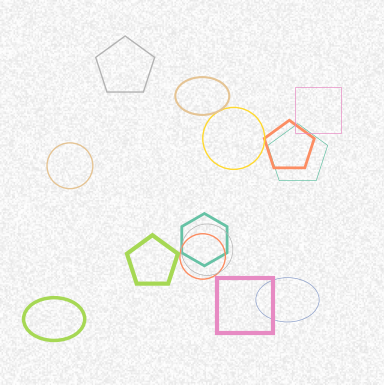[{"shape": "pentagon", "thickness": 0.5, "radius": 0.41, "center": [0.773, 0.597]}, {"shape": "hexagon", "thickness": 2, "radius": 0.34, "center": [0.531, 0.377]}, {"shape": "circle", "thickness": 1, "radius": 0.3, "center": [0.526, 0.334]}, {"shape": "pentagon", "thickness": 2, "radius": 0.34, "center": [0.751, 0.619]}, {"shape": "oval", "thickness": 0.5, "radius": 0.41, "center": [0.747, 0.221]}, {"shape": "square", "thickness": 3, "radius": 0.36, "center": [0.636, 0.206]}, {"shape": "square", "thickness": 0.5, "radius": 0.3, "center": [0.826, 0.715]}, {"shape": "oval", "thickness": 2.5, "radius": 0.4, "center": [0.141, 0.171]}, {"shape": "pentagon", "thickness": 3, "radius": 0.35, "center": [0.396, 0.32]}, {"shape": "circle", "thickness": 1, "radius": 0.4, "center": [0.607, 0.641]}, {"shape": "oval", "thickness": 1.5, "radius": 0.35, "center": [0.525, 0.751]}, {"shape": "circle", "thickness": 1, "radius": 0.3, "center": [0.182, 0.569]}, {"shape": "circle", "thickness": 0.5, "radius": 0.33, "center": [0.538, 0.351]}, {"shape": "pentagon", "thickness": 1, "radius": 0.4, "center": [0.325, 0.826]}]